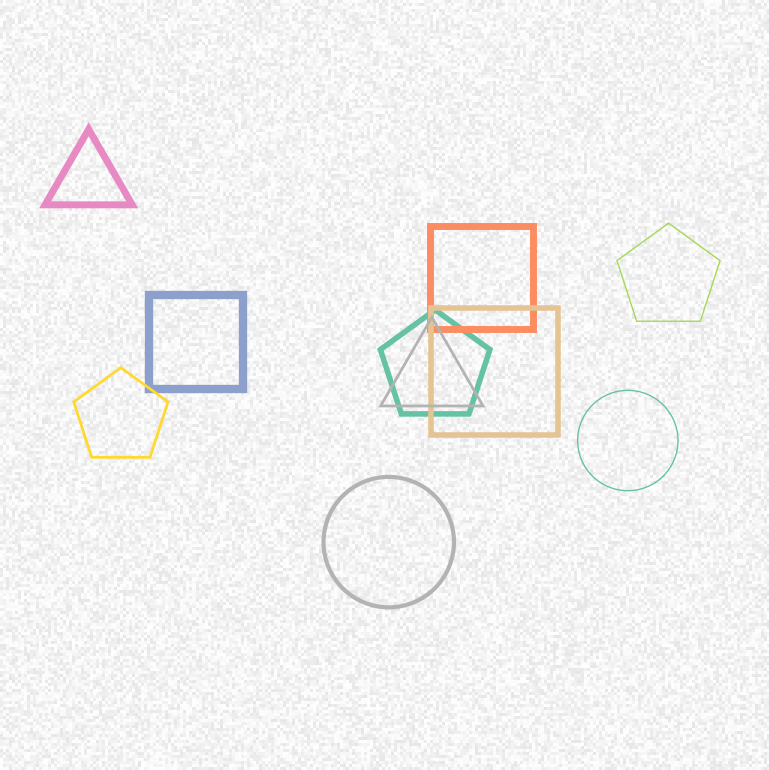[{"shape": "circle", "thickness": 0.5, "radius": 0.33, "center": [0.815, 0.428]}, {"shape": "pentagon", "thickness": 2, "radius": 0.37, "center": [0.565, 0.523]}, {"shape": "square", "thickness": 2.5, "radius": 0.33, "center": [0.625, 0.64]}, {"shape": "square", "thickness": 3, "radius": 0.31, "center": [0.254, 0.556]}, {"shape": "triangle", "thickness": 2.5, "radius": 0.33, "center": [0.115, 0.767]}, {"shape": "pentagon", "thickness": 0.5, "radius": 0.35, "center": [0.868, 0.64]}, {"shape": "pentagon", "thickness": 1, "radius": 0.32, "center": [0.157, 0.458]}, {"shape": "square", "thickness": 2, "radius": 0.41, "center": [0.642, 0.517]}, {"shape": "circle", "thickness": 1.5, "radius": 0.42, "center": [0.505, 0.296]}, {"shape": "triangle", "thickness": 1, "radius": 0.38, "center": [0.561, 0.511]}]